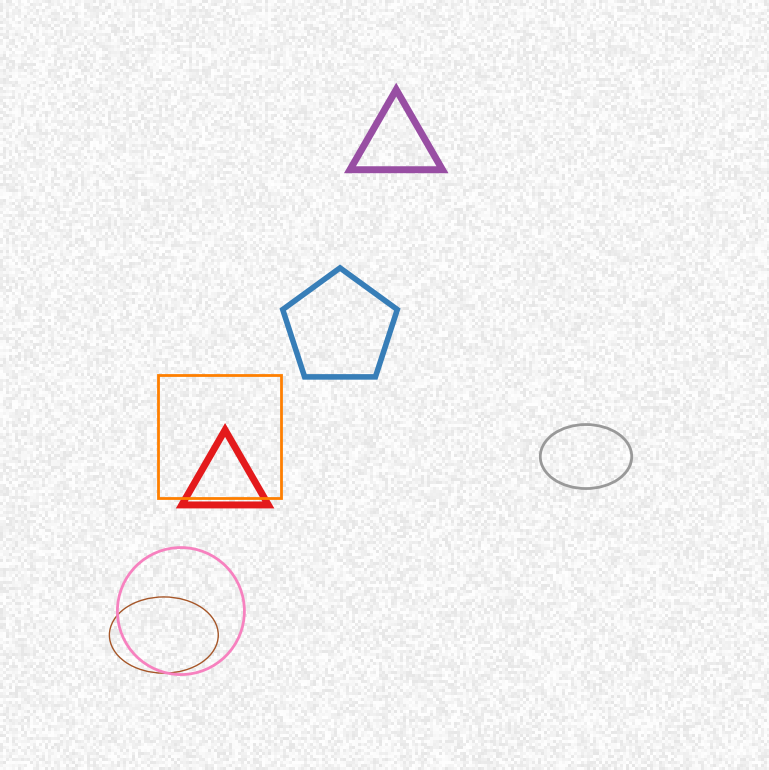[{"shape": "triangle", "thickness": 2.5, "radius": 0.32, "center": [0.292, 0.377]}, {"shape": "pentagon", "thickness": 2, "radius": 0.39, "center": [0.442, 0.574]}, {"shape": "triangle", "thickness": 2.5, "radius": 0.35, "center": [0.515, 0.814]}, {"shape": "square", "thickness": 1, "radius": 0.4, "center": [0.285, 0.433]}, {"shape": "oval", "thickness": 0.5, "radius": 0.35, "center": [0.213, 0.175]}, {"shape": "circle", "thickness": 1, "radius": 0.41, "center": [0.235, 0.206]}, {"shape": "oval", "thickness": 1, "radius": 0.3, "center": [0.761, 0.407]}]